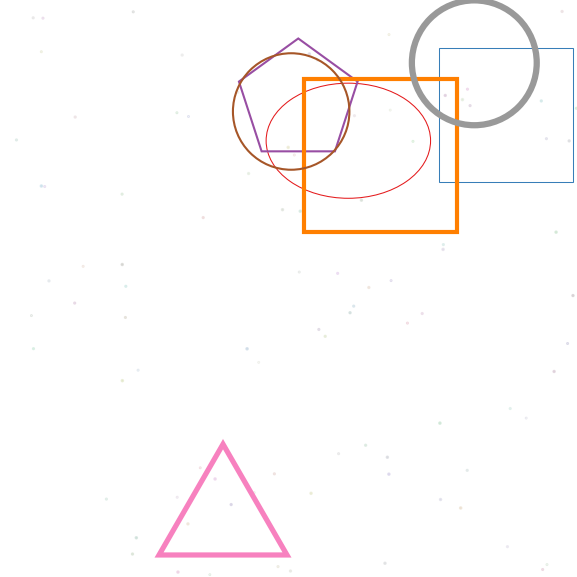[{"shape": "oval", "thickness": 0.5, "radius": 0.71, "center": [0.603, 0.755]}, {"shape": "square", "thickness": 0.5, "radius": 0.58, "center": [0.877, 0.8]}, {"shape": "pentagon", "thickness": 1, "radius": 0.54, "center": [0.516, 0.824]}, {"shape": "square", "thickness": 2, "radius": 0.66, "center": [0.659, 0.73]}, {"shape": "circle", "thickness": 1, "radius": 0.5, "center": [0.504, 0.806]}, {"shape": "triangle", "thickness": 2.5, "radius": 0.64, "center": [0.386, 0.102]}, {"shape": "circle", "thickness": 3, "radius": 0.54, "center": [0.821, 0.89]}]